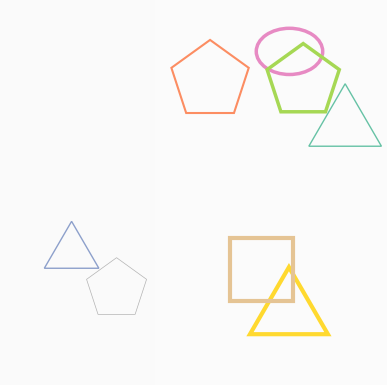[{"shape": "triangle", "thickness": 1, "radius": 0.54, "center": [0.891, 0.674]}, {"shape": "pentagon", "thickness": 1.5, "radius": 0.52, "center": [0.542, 0.791]}, {"shape": "triangle", "thickness": 1, "radius": 0.41, "center": [0.185, 0.344]}, {"shape": "oval", "thickness": 2.5, "radius": 0.43, "center": [0.747, 0.867]}, {"shape": "pentagon", "thickness": 2.5, "radius": 0.49, "center": [0.782, 0.789]}, {"shape": "triangle", "thickness": 3, "radius": 0.58, "center": [0.746, 0.19]}, {"shape": "square", "thickness": 3, "radius": 0.41, "center": [0.674, 0.299]}, {"shape": "pentagon", "thickness": 0.5, "radius": 0.41, "center": [0.301, 0.249]}]